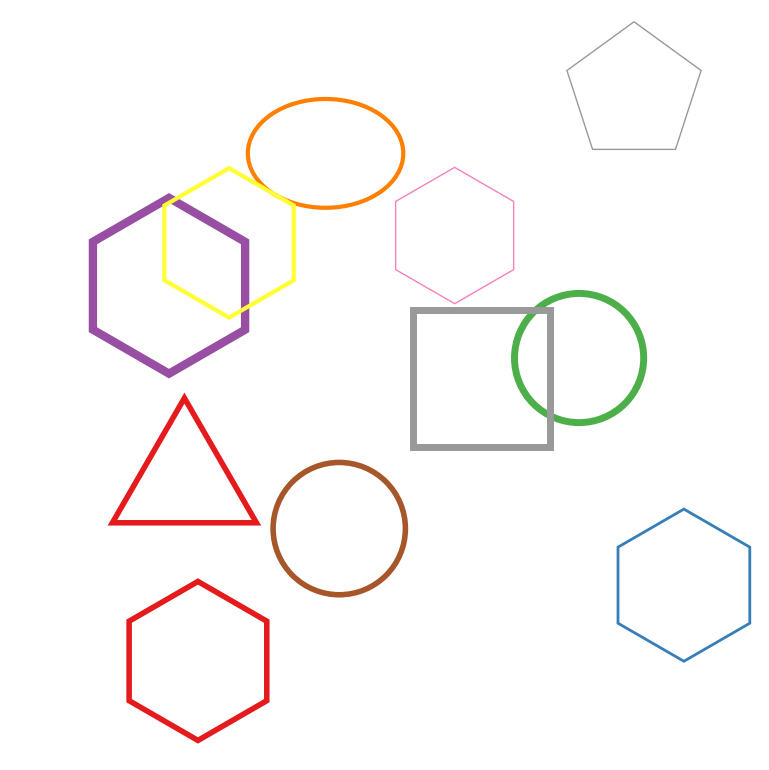[{"shape": "hexagon", "thickness": 2, "radius": 0.52, "center": [0.257, 0.142]}, {"shape": "triangle", "thickness": 2, "radius": 0.54, "center": [0.24, 0.375]}, {"shape": "hexagon", "thickness": 1, "radius": 0.49, "center": [0.888, 0.24]}, {"shape": "circle", "thickness": 2.5, "radius": 0.42, "center": [0.752, 0.535]}, {"shape": "hexagon", "thickness": 3, "radius": 0.57, "center": [0.22, 0.629]}, {"shape": "oval", "thickness": 1.5, "radius": 0.5, "center": [0.423, 0.801]}, {"shape": "hexagon", "thickness": 1.5, "radius": 0.49, "center": [0.297, 0.685]}, {"shape": "circle", "thickness": 2, "radius": 0.43, "center": [0.441, 0.313]}, {"shape": "hexagon", "thickness": 0.5, "radius": 0.44, "center": [0.59, 0.694]}, {"shape": "pentagon", "thickness": 0.5, "radius": 0.46, "center": [0.823, 0.88]}, {"shape": "square", "thickness": 2.5, "radius": 0.45, "center": [0.625, 0.508]}]